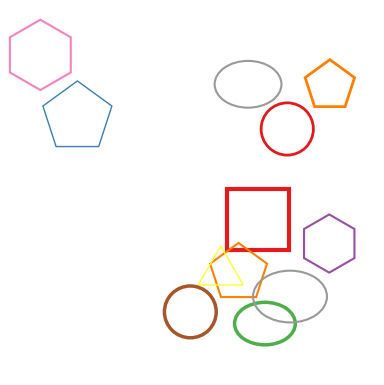[{"shape": "square", "thickness": 3, "radius": 0.4, "center": [0.67, 0.43]}, {"shape": "circle", "thickness": 2, "radius": 0.34, "center": [0.746, 0.665]}, {"shape": "pentagon", "thickness": 1, "radius": 0.47, "center": [0.201, 0.696]}, {"shape": "oval", "thickness": 2.5, "radius": 0.39, "center": [0.688, 0.16]}, {"shape": "hexagon", "thickness": 1.5, "radius": 0.38, "center": [0.855, 0.367]}, {"shape": "pentagon", "thickness": 2, "radius": 0.34, "center": [0.857, 0.778]}, {"shape": "pentagon", "thickness": 1.5, "radius": 0.39, "center": [0.62, 0.291]}, {"shape": "triangle", "thickness": 1, "radius": 0.34, "center": [0.573, 0.294]}, {"shape": "circle", "thickness": 2.5, "radius": 0.34, "center": [0.494, 0.19]}, {"shape": "hexagon", "thickness": 1.5, "radius": 0.46, "center": [0.105, 0.857]}, {"shape": "oval", "thickness": 1.5, "radius": 0.48, "center": [0.753, 0.23]}, {"shape": "oval", "thickness": 1.5, "radius": 0.43, "center": [0.644, 0.781]}]